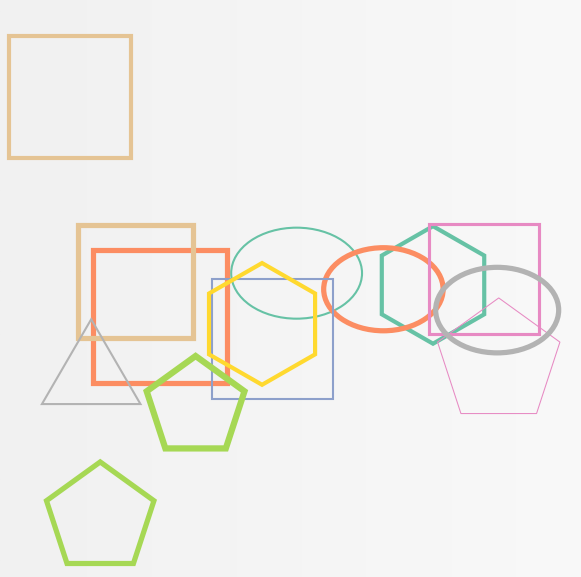[{"shape": "hexagon", "thickness": 2, "radius": 0.51, "center": [0.745, 0.506]}, {"shape": "oval", "thickness": 1, "radius": 0.56, "center": [0.51, 0.526]}, {"shape": "oval", "thickness": 2.5, "radius": 0.51, "center": [0.66, 0.498]}, {"shape": "square", "thickness": 2.5, "radius": 0.58, "center": [0.275, 0.451]}, {"shape": "square", "thickness": 1, "radius": 0.52, "center": [0.469, 0.413]}, {"shape": "pentagon", "thickness": 0.5, "radius": 0.55, "center": [0.858, 0.373]}, {"shape": "square", "thickness": 1.5, "radius": 0.47, "center": [0.832, 0.516]}, {"shape": "pentagon", "thickness": 2.5, "radius": 0.49, "center": [0.172, 0.102]}, {"shape": "pentagon", "thickness": 3, "radius": 0.44, "center": [0.337, 0.294]}, {"shape": "hexagon", "thickness": 2, "radius": 0.53, "center": [0.451, 0.438]}, {"shape": "square", "thickness": 2, "radius": 0.53, "center": [0.121, 0.832]}, {"shape": "square", "thickness": 2.5, "radius": 0.49, "center": [0.233, 0.512]}, {"shape": "oval", "thickness": 2.5, "radius": 0.53, "center": [0.855, 0.462]}, {"shape": "triangle", "thickness": 1, "radius": 0.49, "center": [0.157, 0.348]}]